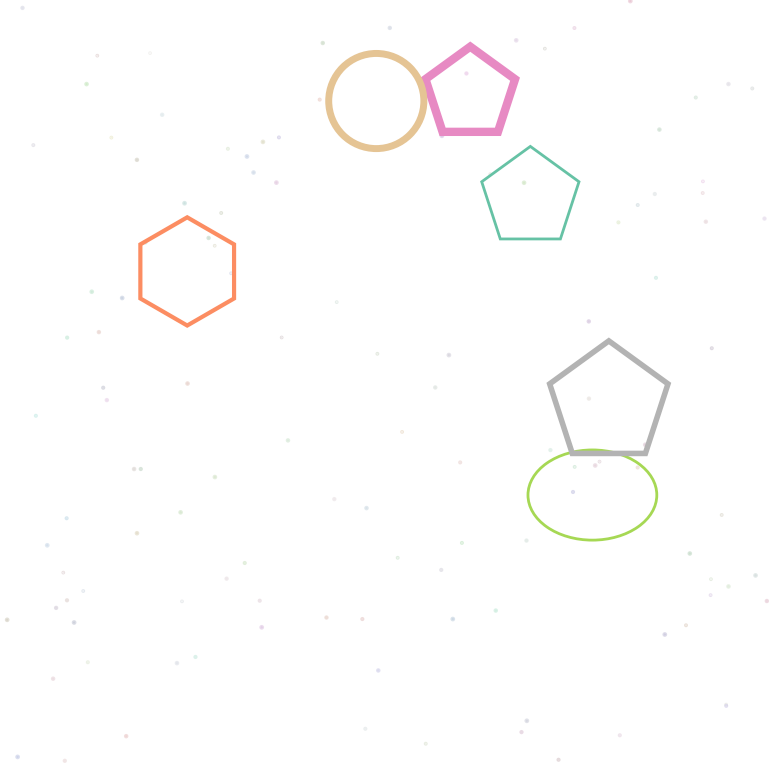[{"shape": "pentagon", "thickness": 1, "radius": 0.33, "center": [0.689, 0.743]}, {"shape": "hexagon", "thickness": 1.5, "radius": 0.35, "center": [0.243, 0.647]}, {"shape": "pentagon", "thickness": 3, "radius": 0.31, "center": [0.611, 0.878]}, {"shape": "oval", "thickness": 1, "radius": 0.42, "center": [0.769, 0.357]}, {"shape": "circle", "thickness": 2.5, "radius": 0.31, "center": [0.489, 0.869]}, {"shape": "pentagon", "thickness": 2, "radius": 0.4, "center": [0.791, 0.476]}]